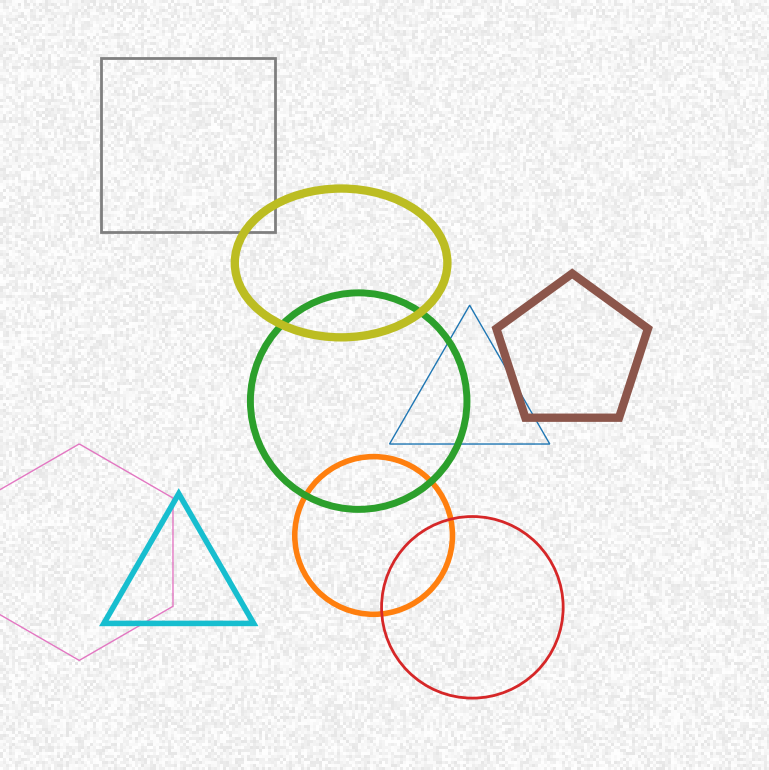[{"shape": "triangle", "thickness": 0.5, "radius": 0.6, "center": [0.61, 0.483]}, {"shape": "circle", "thickness": 2, "radius": 0.51, "center": [0.485, 0.305]}, {"shape": "circle", "thickness": 2.5, "radius": 0.7, "center": [0.466, 0.479]}, {"shape": "circle", "thickness": 1, "radius": 0.59, "center": [0.613, 0.211]}, {"shape": "pentagon", "thickness": 3, "radius": 0.52, "center": [0.743, 0.541]}, {"shape": "hexagon", "thickness": 0.5, "radius": 0.7, "center": [0.103, 0.283]}, {"shape": "square", "thickness": 1, "radius": 0.57, "center": [0.244, 0.812]}, {"shape": "oval", "thickness": 3, "radius": 0.69, "center": [0.443, 0.659]}, {"shape": "triangle", "thickness": 2, "radius": 0.56, "center": [0.232, 0.247]}]